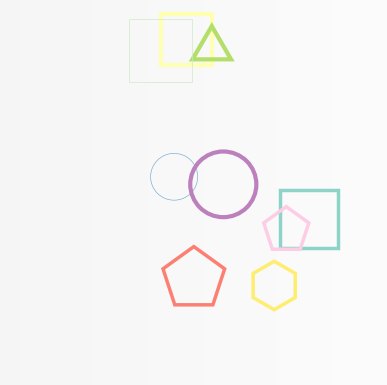[{"shape": "square", "thickness": 2.5, "radius": 0.38, "center": [0.798, 0.431]}, {"shape": "square", "thickness": 3, "radius": 0.33, "center": [0.482, 0.897]}, {"shape": "pentagon", "thickness": 2.5, "radius": 0.42, "center": [0.5, 0.276]}, {"shape": "circle", "thickness": 0.5, "radius": 0.3, "center": [0.449, 0.541]}, {"shape": "triangle", "thickness": 3, "radius": 0.29, "center": [0.547, 0.875]}, {"shape": "pentagon", "thickness": 2.5, "radius": 0.31, "center": [0.739, 0.402]}, {"shape": "circle", "thickness": 3, "radius": 0.43, "center": [0.576, 0.521]}, {"shape": "square", "thickness": 0.5, "radius": 0.41, "center": [0.414, 0.869]}, {"shape": "hexagon", "thickness": 2.5, "radius": 0.31, "center": [0.708, 0.258]}]